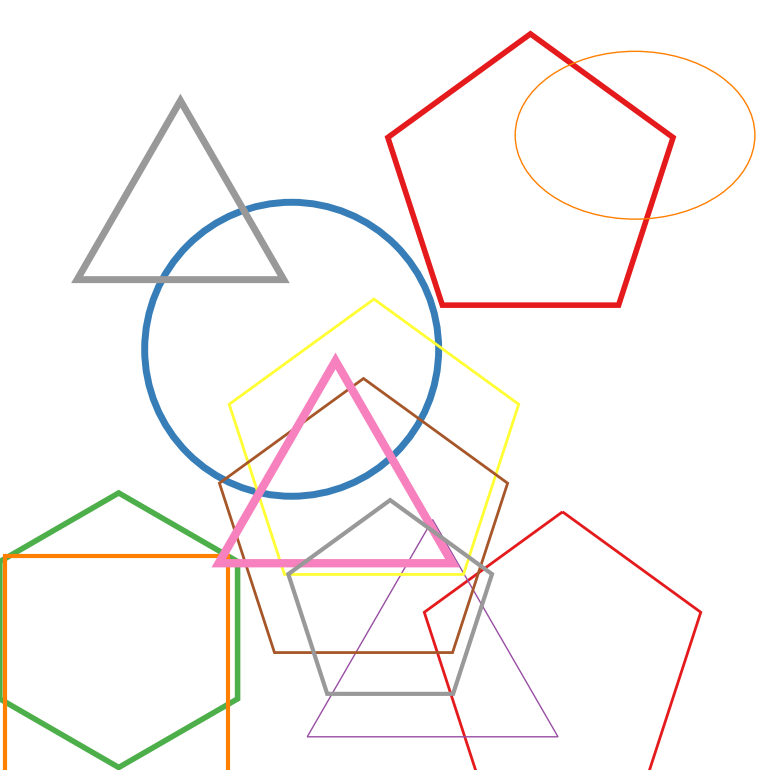[{"shape": "pentagon", "thickness": 2, "radius": 0.97, "center": [0.689, 0.761]}, {"shape": "pentagon", "thickness": 1, "radius": 0.94, "center": [0.731, 0.147]}, {"shape": "circle", "thickness": 2.5, "radius": 0.95, "center": [0.379, 0.546]}, {"shape": "hexagon", "thickness": 2, "radius": 0.89, "center": [0.154, 0.182]}, {"shape": "triangle", "thickness": 0.5, "radius": 0.94, "center": [0.562, 0.137]}, {"shape": "square", "thickness": 1.5, "radius": 0.72, "center": [0.151, 0.133]}, {"shape": "oval", "thickness": 0.5, "radius": 0.78, "center": [0.825, 0.824]}, {"shape": "pentagon", "thickness": 1, "radius": 0.99, "center": [0.486, 0.414]}, {"shape": "pentagon", "thickness": 1, "radius": 0.98, "center": [0.472, 0.312]}, {"shape": "triangle", "thickness": 3, "radius": 0.88, "center": [0.436, 0.356]}, {"shape": "pentagon", "thickness": 1.5, "radius": 0.7, "center": [0.507, 0.211]}, {"shape": "triangle", "thickness": 2.5, "radius": 0.77, "center": [0.234, 0.714]}]